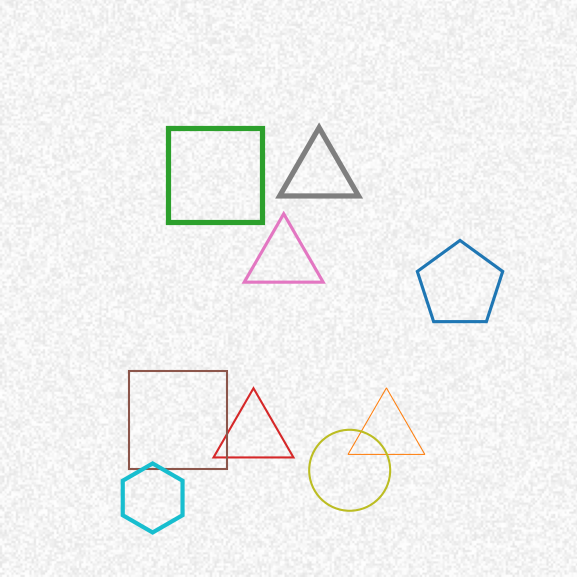[{"shape": "pentagon", "thickness": 1.5, "radius": 0.39, "center": [0.797, 0.505]}, {"shape": "triangle", "thickness": 0.5, "radius": 0.38, "center": [0.669, 0.251]}, {"shape": "square", "thickness": 2.5, "radius": 0.41, "center": [0.372, 0.696]}, {"shape": "triangle", "thickness": 1, "radius": 0.4, "center": [0.439, 0.247]}, {"shape": "square", "thickness": 1, "radius": 0.42, "center": [0.308, 0.271]}, {"shape": "triangle", "thickness": 1.5, "radius": 0.39, "center": [0.491, 0.55]}, {"shape": "triangle", "thickness": 2.5, "radius": 0.39, "center": [0.553, 0.699]}, {"shape": "circle", "thickness": 1, "radius": 0.35, "center": [0.606, 0.185]}, {"shape": "hexagon", "thickness": 2, "radius": 0.3, "center": [0.264, 0.137]}]